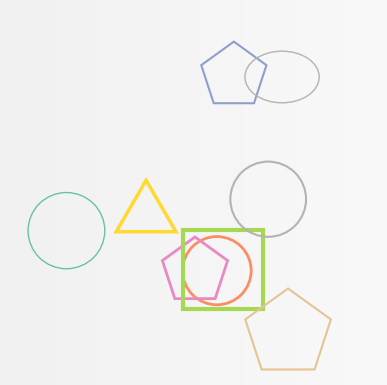[{"shape": "circle", "thickness": 1, "radius": 0.49, "center": [0.171, 0.401]}, {"shape": "circle", "thickness": 2, "radius": 0.44, "center": [0.56, 0.297]}, {"shape": "pentagon", "thickness": 1.5, "radius": 0.44, "center": [0.604, 0.803]}, {"shape": "pentagon", "thickness": 2, "radius": 0.44, "center": [0.503, 0.296]}, {"shape": "square", "thickness": 3, "radius": 0.52, "center": [0.576, 0.3]}, {"shape": "triangle", "thickness": 2.5, "radius": 0.45, "center": [0.377, 0.443]}, {"shape": "pentagon", "thickness": 1.5, "radius": 0.58, "center": [0.743, 0.134]}, {"shape": "circle", "thickness": 1.5, "radius": 0.49, "center": [0.692, 0.483]}, {"shape": "oval", "thickness": 1, "radius": 0.48, "center": [0.728, 0.8]}]